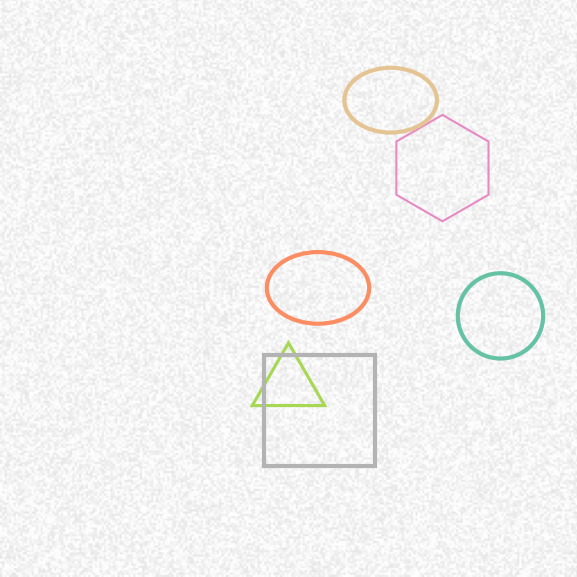[{"shape": "circle", "thickness": 2, "radius": 0.37, "center": [0.867, 0.452]}, {"shape": "oval", "thickness": 2, "radius": 0.44, "center": [0.551, 0.501]}, {"shape": "hexagon", "thickness": 1, "radius": 0.46, "center": [0.766, 0.708]}, {"shape": "triangle", "thickness": 1.5, "radius": 0.36, "center": [0.5, 0.333]}, {"shape": "oval", "thickness": 2, "radius": 0.4, "center": [0.676, 0.826]}, {"shape": "square", "thickness": 2, "radius": 0.48, "center": [0.554, 0.289]}]